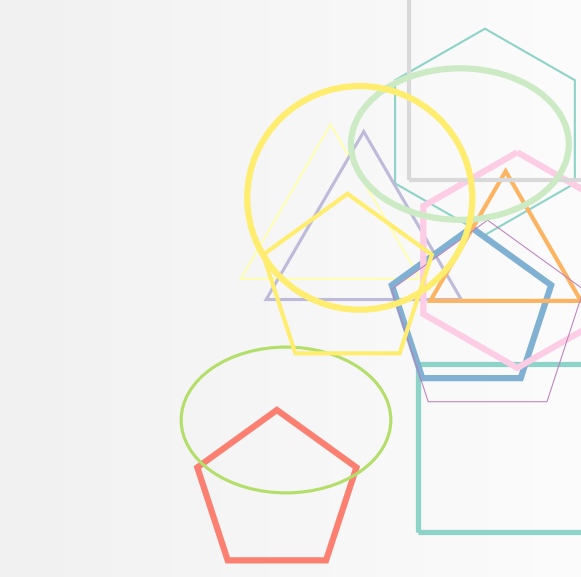[{"shape": "square", "thickness": 2.5, "radius": 0.73, "center": [0.865, 0.223]}, {"shape": "hexagon", "thickness": 1, "radius": 0.89, "center": [0.834, 0.771]}, {"shape": "triangle", "thickness": 1, "radius": 0.89, "center": [0.569, 0.605]}, {"shape": "triangle", "thickness": 1.5, "radius": 0.97, "center": [0.626, 0.577]}, {"shape": "pentagon", "thickness": 3, "radius": 0.72, "center": [0.476, 0.145]}, {"shape": "pentagon", "thickness": 3, "radius": 0.72, "center": [0.811, 0.461]}, {"shape": "triangle", "thickness": 2, "radius": 0.75, "center": [0.87, 0.553]}, {"shape": "oval", "thickness": 1.5, "radius": 0.9, "center": [0.492, 0.272]}, {"shape": "hexagon", "thickness": 3, "radius": 0.93, "center": [0.89, 0.549]}, {"shape": "square", "thickness": 2, "radius": 0.92, "center": [0.888, 0.871]}, {"shape": "pentagon", "thickness": 0.5, "radius": 0.87, "center": [0.839, 0.444]}, {"shape": "oval", "thickness": 3, "radius": 0.94, "center": [0.791, 0.75]}, {"shape": "pentagon", "thickness": 2, "radius": 0.76, "center": [0.598, 0.511]}, {"shape": "circle", "thickness": 3, "radius": 0.97, "center": [0.619, 0.657]}]